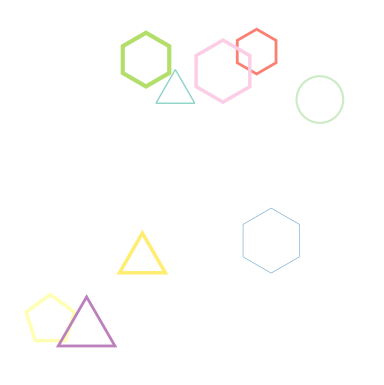[{"shape": "triangle", "thickness": 1, "radius": 0.29, "center": [0.456, 0.761]}, {"shape": "pentagon", "thickness": 2.5, "radius": 0.33, "center": [0.131, 0.169]}, {"shape": "hexagon", "thickness": 2, "radius": 0.29, "center": [0.667, 0.866]}, {"shape": "hexagon", "thickness": 0.5, "radius": 0.42, "center": [0.704, 0.375]}, {"shape": "hexagon", "thickness": 3, "radius": 0.35, "center": [0.379, 0.845]}, {"shape": "hexagon", "thickness": 2.5, "radius": 0.4, "center": [0.579, 0.815]}, {"shape": "triangle", "thickness": 2, "radius": 0.42, "center": [0.225, 0.144]}, {"shape": "circle", "thickness": 1.5, "radius": 0.3, "center": [0.831, 0.741]}, {"shape": "triangle", "thickness": 2.5, "radius": 0.34, "center": [0.37, 0.326]}]